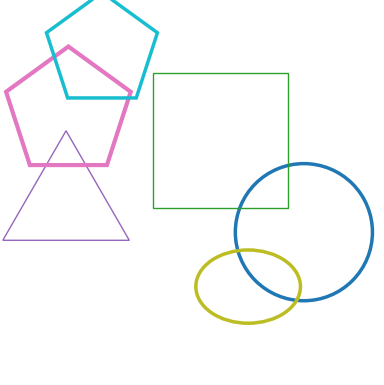[{"shape": "circle", "thickness": 2.5, "radius": 0.89, "center": [0.789, 0.397]}, {"shape": "square", "thickness": 1, "radius": 0.88, "center": [0.573, 0.635]}, {"shape": "triangle", "thickness": 1, "radius": 0.95, "center": [0.172, 0.471]}, {"shape": "pentagon", "thickness": 3, "radius": 0.85, "center": [0.178, 0.709]}, {"shape": "oval", "thickness": 2.5, "radius": 0.68, "center": [0.644, 0.256]}, {"shape": "pentagon", "thickness": 2.5, "radius": 0.76, "center": [0.265, 0.868]}]